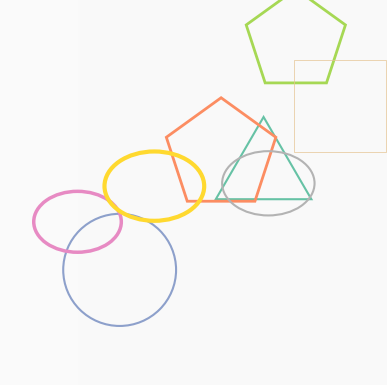[{"shape": "triangle", "thickness": 1.5, "radius": 0.71, "center": [0.68, 0.554]}, {"shape": "pentagon", "thickness": 2, "radius": 0.74, "center": [0.571, 0.598]}, {"shape": "circle", "thickness": 1.5, "radius": 0.73, "center": [0.309, 0.299]}, {"shape": "oval", "thickness": 2.5, "radius": 0.56, "center": [0.2, 0.424]}, {"shape": "pentagon", "thickness": 2, "radius": 0.67, "center": [0.763, 0.894]}, {"shape": "oval", "thickness": 3, "radius": 0.64, "center": [0.398, 0.517]}, {"shape": "square", "thickness": 0.5, "radius": 0.6, "center": [0.878, 0.724]}, {"shape": "oval", "thickness": 1.5, "radius": 0.6, "center": [0.693, 0.524]}]